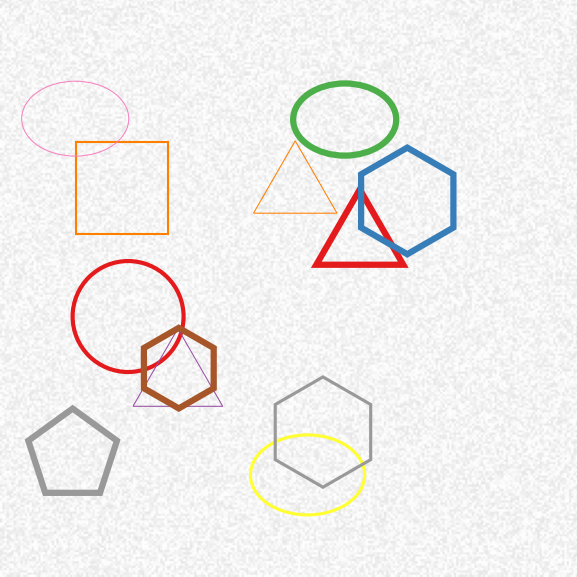[{"shape": "circle", "thickness": 2, "radius": 0.48, "center": [0.222, 0.451]}, {"shape": "triangle", "thickness": 3, "radius": 0.43, "center": [0.623, 0.584]}, {"shape": "hexagon", "thickness": 3, "radius": 0.46, "center": [0.705, 0.651]}, {"shape": "oval", "thickness": 3, "radius": 0.45, "center": [0.597, 0.792]}, {"shape": "triangle", "thickness": 0.5, "radius": 0.45, "center": [0.308, 0.34]}, {"shape": "square", "thickness": 1, "radius": 0.4, "center": [0.211, 0.674]}, {"shape": "triangle", "thickness": 0.5, "radius": 0.42, "center": [0.511, 0.672]}, {"shape": "oval", "thickness": 1.5, "radius": 0.49, "center": [0.533, 0.177]}, {"shape": "hexagon", "thickness": 3, "radius": 0.35, "center": [0.31, 0.362]}, {"shape": "oval", "thickness": 0.5, "radius": 0.46, "center": [0.13, 0.794]}, {"shape": "pentagon", "thickness": 3, "radius": 0.4, "center": [0.126, 0.211]}, {"shape": "hexagon", "thickness": 1.5, "radius": 0.48, "center": [0.559, 0.251]}]